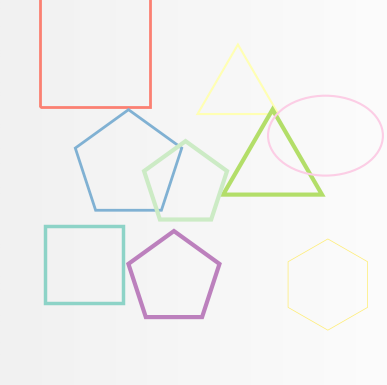[{"shape": "square", "thickness": 2.5, "radius": 0.5, "center": [0.218, 0.313]}, {"shape": "triangle", "thickness": 1.5, "radius": 0.6, "center": [0.614, 0.764]}, {"shape": "square", "thickness": 2, "radius": 0.71, "center": [0.245, 0.866]}, {"shape": "pentagon", "thickness": 2, "radius": 0.72, "center": [0.332, 0.571]}, {"shape": "triangle", "thickness": 3, "radius": 0.74, "center": [0.703, 0.568]}, {"shape": "oval", "thickness": 1.5, "radius": 0.74, "center": [0.84, 0.648]}, {"shape": "pentagon", "thickness": 3, "radius": 0.62, "center": [0.449, 0.276]}, {"shape": "pentagon", "thickness": 3, "radius": 0.56, "center": [0.479, 0.521]}, {"shape": "hexagon", "thickness": 0.5, "radius": 0.59, "center": [0.846, 0.261]}]